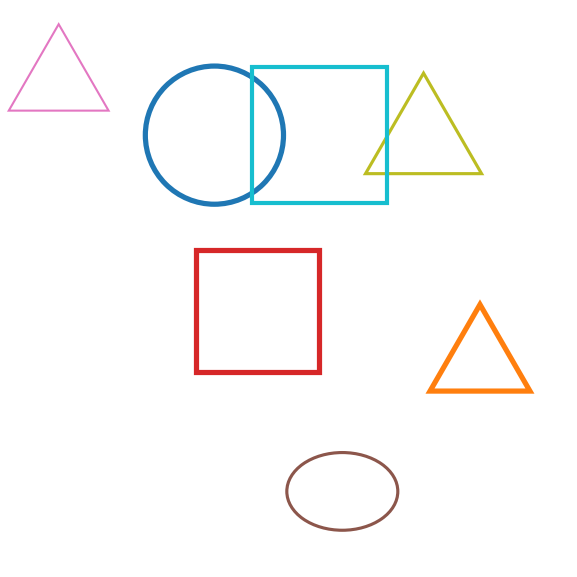[{"shape": "circle", "thickness": 2.5, "radius": 0.6, "center": [0.371, 0.765]}, {"shape": "triangle", "thickness": 2.5, "radius": 0.5, "center": [0.831, 0.372]}, {"shape": "square", "thickness": 2.5, "radius": 0.53, "center": [0.446, 0.461]}, {"shape": "oval", "thickness": 1.5, "radius": 0.48, "center": [0.593, 0.148]}, {"shape": "triangle", "thickness": 1, "radius": 0.5, "center": [0.102, 0.857]}, {"shape": "triangle", "thickness": 1.5, "radius": 0.58, "center": [0.733, 0.756]}, {"shape": "square", "thickness": 2, "radius": 0.59, "center": [0.553, 0.765]}]